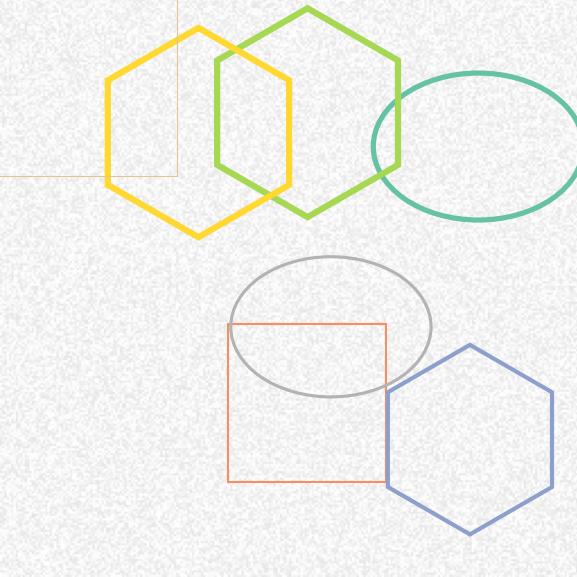[{"shape": "oval", "thickness": 2.5, "radius": 0.91, "center": [0.828, 0.745]}, {"shape": "square", "thickness": 1, "radius": 0.68, "center": [0.531, 0.301]}, {"shape": "hexagon", "thickness": 2, "radius": 0.82, "center": [0.814, 0.238]}, {"shape": "hexagon", "thickness": 3, "radius": 0.9, "center": [0.533, 0.804]}, {"shape": "hexagon", "thickness": 3, "radius": 0.91, "center": [0.344, 0.77]}, {"shape": "square", "thickness": 0.5, "radius": 0.88, "center": [0.13, 0.87]}, {"shape": "oval", "thickness": 1.5, "radius": 0.87, "center": [0.573, 0.433]}]